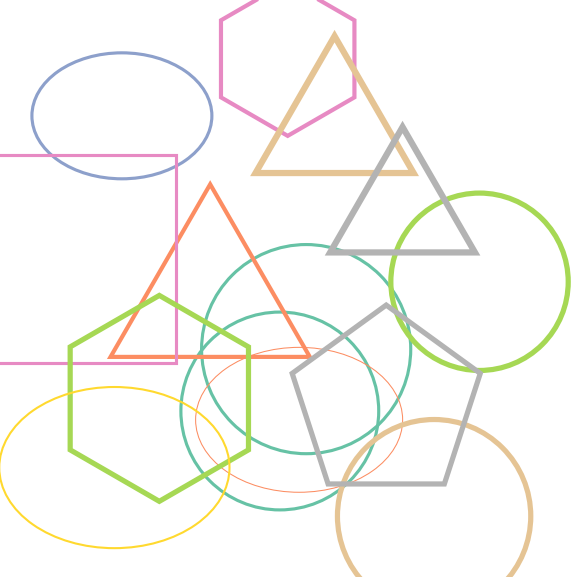[{"shape": "circle", "thickness": 1.5, "radius": 0.91, "center": [0.53, 0.395]}, {"shape": "circle", "thickness": 1.5, "radius": 0.86, "center": [0.485, 0.287]}, {"shape": "triangle", "thickness": 2, "radius": 1.0, "center": [0.364, 0.481]}, {"shape": "oval", "thickness": 0.5, "radius": 0.9, "center": [0.518, 0.272]}, {"shape": "oval", "thickness": 1.5, "radius": 0.78, "center": [0.211, 0.799]}, {"shape": "square", "thickness": 1.5, "radius": 0.9, "center": [0.125, 0.551]}, {"shape": "hexagon", "thickness": 2, "radius": 0.67, "center": [0.498, 0.897]}, {"shape": "hexagon", "thickness": 2.5, "radius": 0.89, "center": [0.276, 0.309]}, {"shape": "circle", "thickness": 2.5, "radius": 0.77, "center": [0.83, 0.511]}, {"shape": "oval", "thickness": 1, "radius": 1.0, "center": [0.198, 0.189]}, {"shape": "triangle", "thickness": 3, "radius": 0.79, "center": [0.579, 0.779]}, {"shape": "circle", "thickness": 2.5, "radius": 0.84, "center": [0.752, 0.105]}, {"shape": "triangle", "thickness": 3, "radius": 0.72, "center": [0.697, 0.634]}, {"shape": "pentagon", "thickness": 2.5, "radius": 0.86, "center": [0.669, 0.3]}]